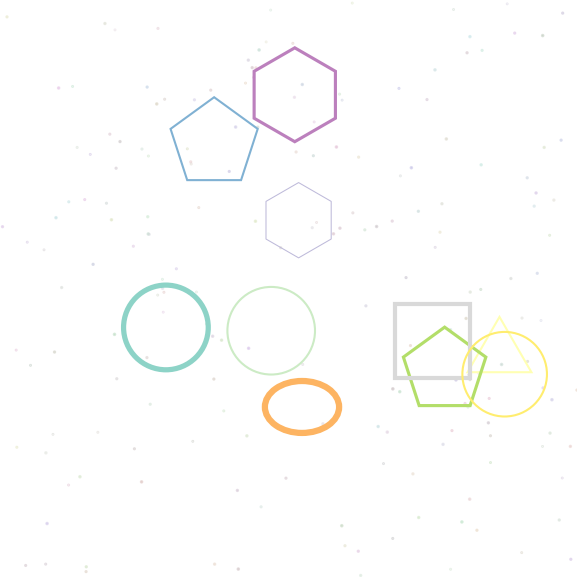[{"shape": "circle", "thickness": 2.5, "radius": 0.37, "center": [0.287, 0.432]}, {"shape": "triangle", "thickness": 1, "radius": 0.32, "center": [0.865, 0.387]}, {"shape": "hexagon", "thickness": 0.5, "radius": 0.33, "center": [0.517, 0.618]}, {"shape": "pentagon", "thickness": 1, "radius": 0.4, "center": [0.371, 0.751]}, {"shape": "oval", "thickness": 3, "radius": 0.32, "center": [0.523, 0.294]}, {"shape": "pentagon", "thickness": 1.5, "radius": 0.38, "center": [0.77, 0.358]}, {"shape": "square", "thickness": 2, "radius": 0.32, "center": [0.749, 0.408]}, {"shape": "hexagon", "thickness": 1.5, "radius": 0.41, "center": [0.51, 0.835]}, {"shape": "circle", "thickness": 1, "radius": 0.38, "center": [0.47, 0.426]}, {"shape": "circle", "thickness": 1, "radius": 0.37, "center": [0.874, 0.351]}]